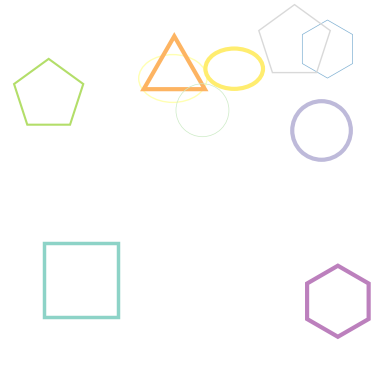[{"shape": "square", "thickness": 2.5, "radius": 0.48, "center": [0.211, 0.272]}, {"shape": "oval", "thickness": 1, "radius": 0.44, "center": [0.449, 0.796]}, {"shape": "circle", "thickness": 3, "radius": 0.38, "center": [0.835, 0.661]}, {"shape": "hexagon", "thickness": 0.5, "radius": 0.38, "center": [0.851, 0.873]}, {"shape": "triangle", "thickness": 3, "radius": 0.46, "center": [0.453, 0.814]}, {"shape": "pentagon", "thickness": 1.5, "radius": 0.47, "center": [0.126, 0.753]}, {"shape": "pentagon", "thickness": 1, "radius": 0.49, "center": [0.765, 0.89]}, {"shape": "hexagon", "thickness": 3, "radius": 0.46, "center": [0.878, 0.218]}, {"shape": "circle", "thickness": 0.5, "radius": 0.34, "center": [0.526, 0.714]}, {"shape": "oval", "thickness": 3, "radius": 0.37, "center": [0.608, 0.822]}]